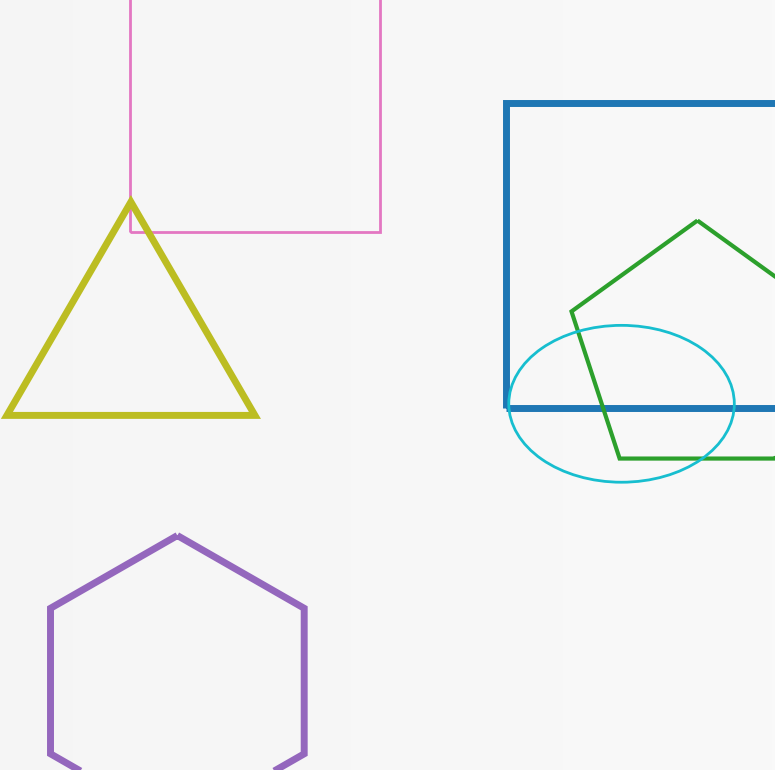[{"shape": "square", "thickness": 2.5, "radius": 0.99, "center": [0.851, 0.668]}, {"shape": "pentagon", "thickness": 1.5, "radius": 0.85, "center": [0.9, 0.543]}, {"shape": "hexagon", "thickness": 2.5, "radius": 0.94, "center": [0.229, 0.116]}, {"shape": "square", "thickness": 1, "radius": 0.81, "center": [0.329, 0.86]}, {"shape": "triangle", "thickness": 2.5, "radius": 0.92, "center": [0.169, 0.553]}, {"shape": "oval", "thickness": 1, "radius": 0.73, "center": [0.802, 0.476]}]